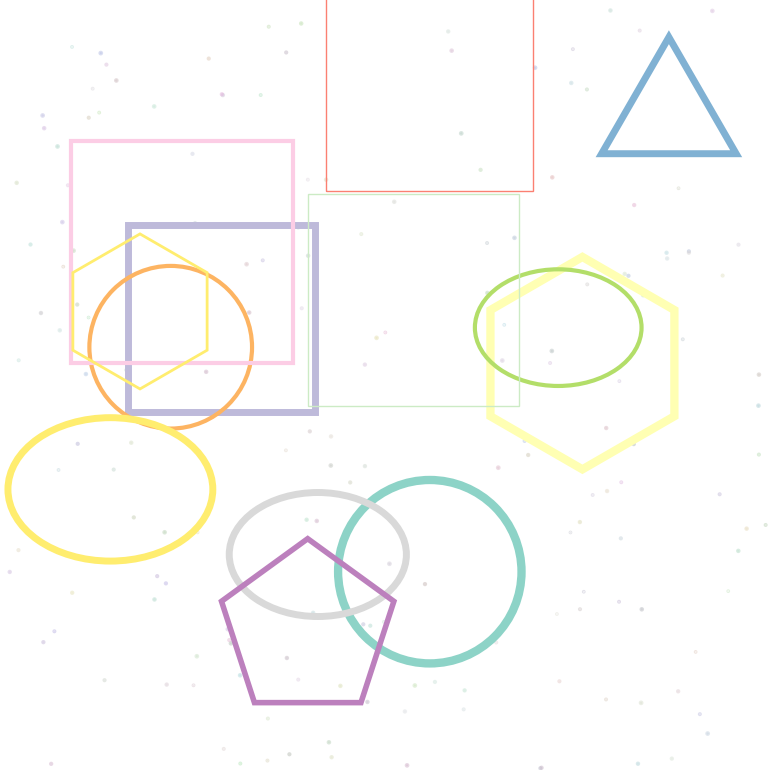[{"shape": "circle", "thickness": 3, "radius": 0.6, "center": [0.558, 0.258]}, {"shape": "hexagon", "thickness": 3, "radius": 0.69, "center": [0.756, 0.528]}, {"shape": "square", "thickness": 2.5, "radius": 0.61, "center": [0.287, 0.587]}, {"shape": "square", "thickness": 0.5, "radius": 0.67, "center": [0.557, 0.887]}, {"shape": "triangle", "thickness": 2.5, "radius": 0.5, "center": [0.869, 0.851]}, {"shape": "circle", "thickness": 1.5, "radius": 0.53, "center": [0.222, 0.549]}, {"shape": "oval", "thickness": 1.5, "radius": 0.54, "center": [0.725, 0.575]}, {"shape": "square", "thickness": 1.5, "radius": 0.72, "center": [0.236, 0.673]}, {"shape": "oval", "thickness": 2.5, "radius": 0.58, "center": [0.413, 0.28]}, {"shape": "pentagon", "thickness": 2, "radius": 0.59, "center": [0.4, 0.183]}, {"shape": "square", "thickness": 0.5, "radius": 0.69, "center": [0.537, 0.61]}, {"shape": "hexagon", "thickness": 1, "radius": 0.5, "center": [0.182, 0.596]}, {"shape": "oval", "thickness": 2.5, "radius": 0.67, "center": [0.143, 0.364]}]